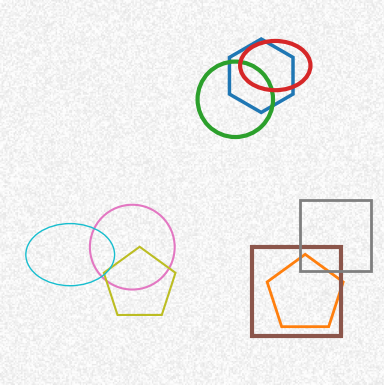[{"shape": "hexagon", "thickness": 2.5, "radius": 0.48, "center": [0.679, 0.803]}, {"shape": "pentagon", "thickness": 2, "radius": 0.52, "center": [0.793, 0.236]}, {"shape": "circle", "thickness": 3, "radius": 0.49, "center": [0.611, 0.742]}, {"shape": "oval", "thickness": 3, "radius": 0.46, "center": [0.715, 0.83]}, {"shape": "square", "thickness": 3, "radius": 0.58, "center": [0.771, 0.242]}, {"shape": "circle", "thickness": 1.5, "radius": 0.55, "center": [0.344, 0.358]}, {"shape": "square", "thickness": 2, "radius": 0.46, "center": [0.872, 0.388]}, {"shape": "pentagon", "thickness": 1.5, "radius": 0.49, "center": [0.363, 0.261]}, {"shape": "oval", "thickness": 1, "radius": 0.58, "center": [0.182, 0.339]}]